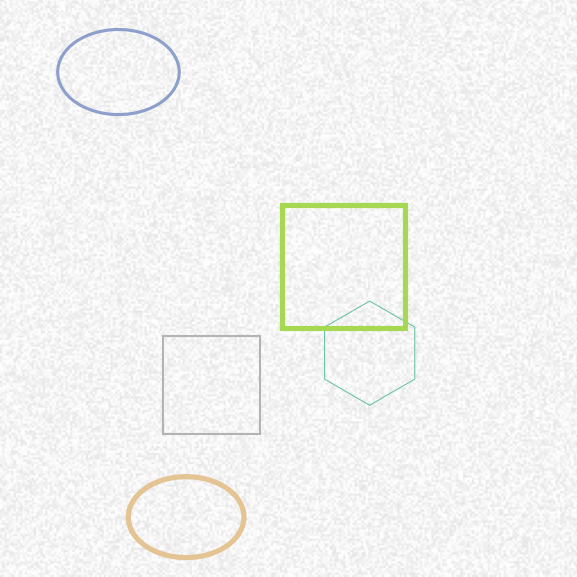[{"shape": "hexagon", "thickness": 0.5, "radius": 0.45, "center": [0.64, 0.388]}, {"shape": "oval", "thickness": 1.5, "radius": 0.53, "center": [0.205, 0.874]}, {"shape": "square", "thickness": 2.5, "radius": 0.53, "center": [0.594, 0.537]}, {"shape": "oval", "thickness": 2.5, "radius": 0.5, "center": [0.322, 0.104]}, {"shape": "square", "thickness": 1, "radius": 0.42, "center": [0.366, 0.332]}]